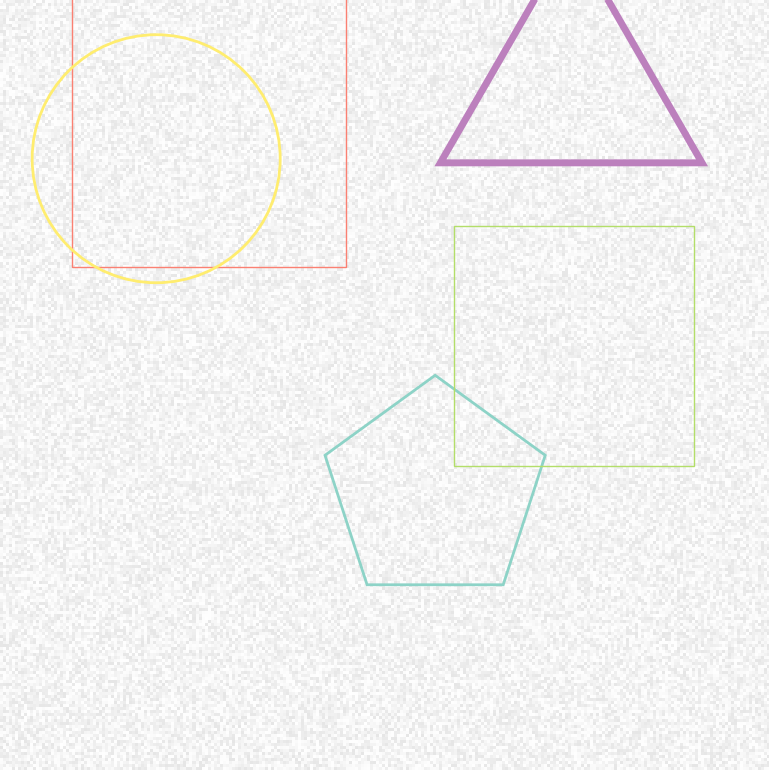[{"shape": "pentagon", "thickness": 1, "radius": 0.75, "center": [0.565, 0.362]}, {"shape": "square", "thickness": 0.5, "radius": 0.89, "center": [0.272, 0.832]}, {"shape": "square", "thickness": 0.5, "radius": 0.78, "center": [0.746, 0.55]}, {"shape": "triangle", "thickness": 2.5, "radius": 0.98, "center": [0.742, 0.887]}, {"shape": "circle", "thickness": 1, "radius": 0.81, "center": [0.203, 0.794]}]